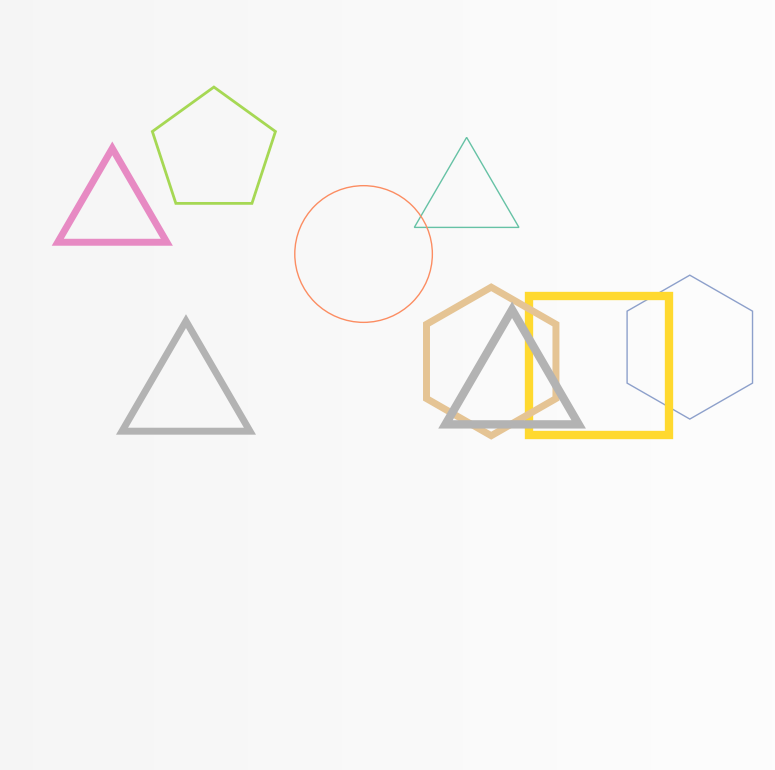[{"shape": "triangle", "thickness": 0.5, "radius": 0.39, "center": [0.602, 0.744]}, {"shape": "circle", "thickness": 0.5, "radius": 0.44, "center": [0.469, 0.67]}, {"shape": "hexagon", "thickness": 0.5, "radius": 0.47, "center": [0.89, 0.549]}, {"shape": "triangle", "thickness": 2.5, "radius": 0.41, "center": [0.145, 0.726]}, {"shape": "pentagon", "thickness": 1, "radius": 0.42, "center": [0.276, 0.803]}, {"shape": "square", "thickness": 3, "radius": 0.45, "center": [0.773, 0.526]}, {"shape": "hexagon", "thickness": 2.5, "radius": 0.48, "center": [0.634, 0.531]}, {"shape": "triangle", "thickness": 2.5, "radius": 0.48, "center": [0.24, 0.488]}, {"shape": "triangle", "thickness": 3, "radius": 0.5, "center": [0.661, 0.498]}]